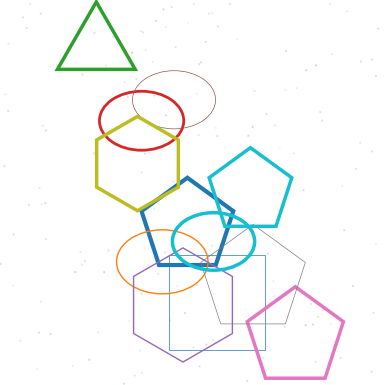[{"shape": "pentagon", "thickness": 3, "radius": 0.63, "center": [0.487, 0.413]}, {"shape": "square", "thickness": 0.5, "radius": 0.62, "center": [0.563, 0.214]}, {"shape": "oval", "thickness": 1, "radius": 0.59, "center": [0.422, 0.32]}, {"shape": "triangle", "thickness": 2.5, "radius": 0.58, "center": [0.25, 0.878]}, {"shape": "oval", "thickness": 2, "radius": 0.55, "center": [0.368, 0.686]}, {"shape": "hexagon", "thickness": 1, "radius": 0.74, "center": [0.475, 0.208]}, {"shape": "oval", "thickness": 0.5, "radius": 0.54, "center": [0.452, 0.741]}, {"shape": "pentagon", "thickness": 2.5, "radius": 0.66, "center": [0.767, 0.124]}, {"shape": "pentagon", "thickness": 0.5, "radius": 0.71, "center": [0.657, 0.274]}, {"shape": "hexagon", "thickness": 2.5, "radius": 0.61, "center": [0.357, 0.575]}, {"shape": "pentagon", "thickness": 2.5, "radius": 0.56, "center": [0.651, 0.503]}, {"shape": "oval", "thickness": 2.5, "radius": 0.53, "center": [0.555, 0.373]}]